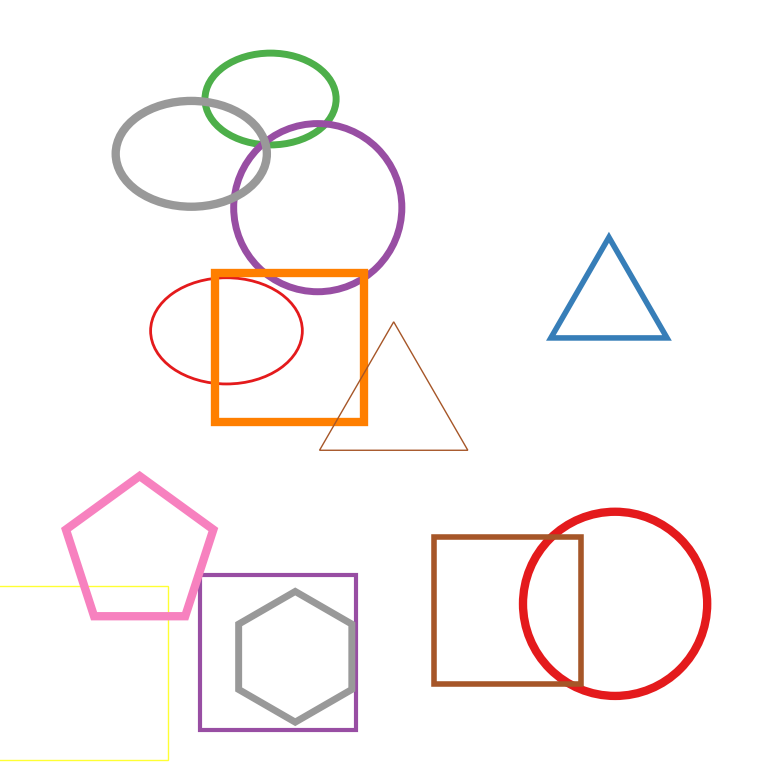[{"shape": "circle", "thickness": 3, "radius": 0.6, "center": [0.799, 0.216]}, {"shape": "oval", "thickness": 1, "radius": 0.49, "center": [0.294, 0.57]}, {"shape": "triangle", "thickness": 2, "radius": 0.44, "center": [0.791, 0.605]}, {"shape": "oval", "thickness": 2.5, "radius": 0.43, "center": [0.351, 0.871]}, {"shape": "square", "thickness": 1.5, "radius": 0.51, "center": [0.361, 0.153]}, {"shape": "circle", "thickness": 2.5, "radius": 0.55, "center": [0.413, 0.73]}, {"shape": "square", "thickness": 3, "radius": 0.48, "center": [0.376, 0.549]}, {"shape": "square", "thickness": 0.5, "radius": 0.56, "center": [0.106, 0.126]}, {"shape": "square", "thickness": 2, "radius": 0.48, "center": [0.659, 0.207]}, {"shape": "triangle", "thickness": 0.5, "radius": 0.56, "center": [0.511, 0.471]}, {"shape": "pentagon", "thickness": 3, "radius": 0.5, "center": [0.181, 0.281]}, {"shape": "oval", "thickness": 3, "radius": 0.49, "center": [0.248, 0.8]}, {"shape": "hexagon", "thickness": 2.5, "radius": 0.42, "center": [0.383, 0.147]}]